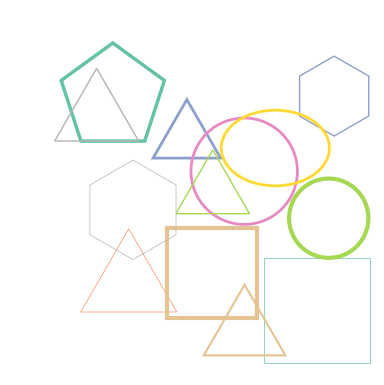[{"shape": "pentagon", "thickness": 2.5, "radius": 0.7, "center": [0.293, 0.747]}, {"shape": "square", "thickness": 0.5, "radius": 0.69, "center": [0.824, 0.194]}, {"shape": "triangle", "thickness": 0.5, "radius": 0.72, "center": [0.334, 0.262]}, {"shape": "hexagon", "thickness": 1, "radius": 0.52, "center": [0.868, 0.75]}, {"shape": "triangle", "thickness": 2, "radius": 0.51, "center": [0.485, 0.64]}, {"shape": "circle", "thickness": 2, "radius": 0.69, "center": [0.634, 0.555]}, {"shape": "triangle", "thickness": 1, "radius": 0.55, "center": [0.553, 0.5]}, {"shape": "circle", "thickness": 3, "radius": 0.51, "center": [0.854, 0.433]}, {"shape": "oval", "thickness": 2, "radius": 0.7, "center": [0.715, 0.616]}, {"shape": "triangle", "thickness": 1.5, "radius": 0.61, "center": [0.635, 0.138]}, {"shape": "square", "thickness": 3, "radius": 0.59, "center": [0.551, 0.291]}, {"shape": "hexagon", "thickness": 0.5, "radius": 0.65, "center": [0.345, 0.455]}, {"shape": "triangle", "thickness": 1, "radius": 0.63, "center": [0.251, 0.697]}]